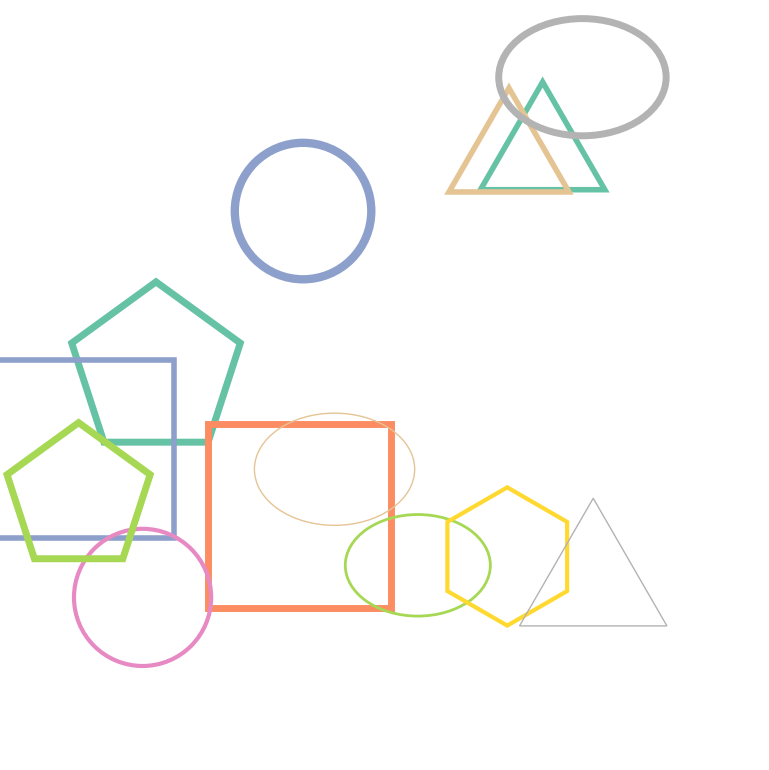[{"shape": "pentagon", "thickness": 2.5, "radius": 0.58, "center": [0.203, 0.519]}, {"shape": "triangle", "thickness": 2, "radius": 0.47, "center": [0.705, 0.8]}, {"shape": "square", "thickness": 2.5, "radius": 0.6, "center": [0.389, 0.33]}, {"shape": "circle", "thickness": 3, "radius": 0.44, "center": [0.394, 0.726]}, {"shape": "square", "thickness": 2, "radius": 0.58, "center": [0.111, 0.417]}, {"shape": "circle", "thickness": 1.5, "radius": 0.45, "center": [0.185, 0.224]}, {"shape": "oval", "thickness": 1, "radius": 0.47, "center": [0.543, 0.266]}, {"shape": "pentagon", "thickness": 2.5, "radius": 0.49, "center": [0.102, 0.353]}, {"shape": "hexagon", "thickness": 1.5, "radius": 0.45, "center": [0.659, 0.277]}, {"shape": "oval", "thickness": 0.5, "radius": 0.52, "center": [0.434, 0.391]}, {"shape": "triangle", "thickness": 2, "radius": 0.45, "center": [0.661, 0.796]}, {"shape": "oval", "thickness": 2.5, "radius": 0.54, "center": [0.756, 0.9]}, {"shape": "triangle", "thickness": 0.5, "radius": 0.55, "center": [0.77, 0.242]}]